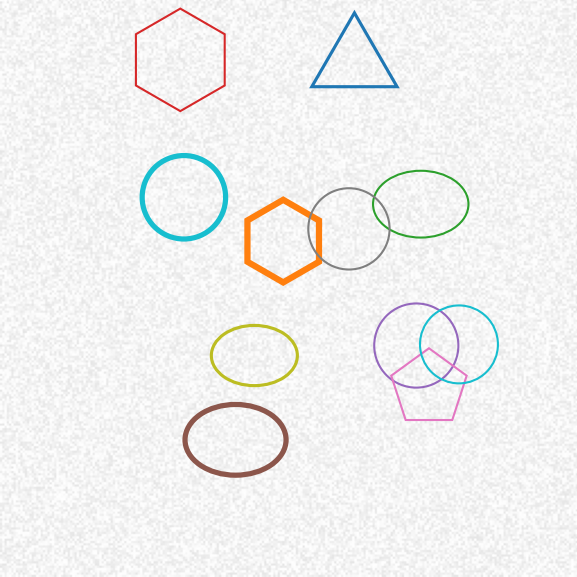[{"shape": "triangle", "thickness": 1.5, "radius": 0.43, "center": [0.614, 0.892]}, {"shape": "hexagon", "thickness": 3, "radius": 0.36, "center": [0.49, 0.582]}, {"shape": "oval", "thickness": 1, "radius": 0.41, "center": [0.729, 0.646]}, {"shape": "hexagon", "thickness": 1, "radius": 0.44, "center": [0.312, 0.895]}, {"shape": "circle", "thickness": 1, "radius": 0.36, "center": [0.721, 0.401]}, {"shape": "oval", "thickness": 2.5, "radius": 0.44, "center": [0.408, 0.238]}, {"shape": "pentagon", "thickness": 1, "radius": 0.34, "center": [0.743, 0.327]}, {"shape": "circle", "thickness": 1, "radius": 0.35, "center": [0.604, 0.603]}, {"shape": "oval", "thickness": 1.5, "radius": 0.37, "center": [0.44, 0.384]}, {"shape": "circle", "thickness": 1, "radius": 0.34, "center": [0.795, 0.403]}, {"shape": "circle", "thickness": 2.5, "radius": 0.36, "center": [0.318, 0.658]}]